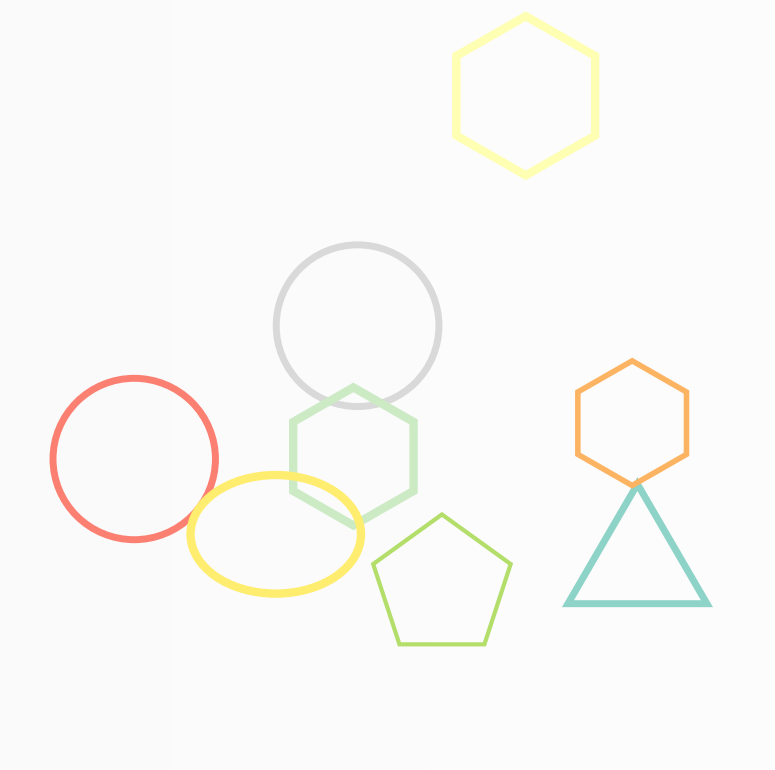[{"shape": "triangle", "thickness": 2.5, "radius": 0.52, "center": [0.822, 0.268]}, {"shape": "hexagon", "thickness": 3, "radius": 0.52, "center": [0.678, 0.876]}, {"shape": "circle", "thickness": 2.5, "radius": 0.52, "center": [0.173, 0.404]}, {"shape": "hexagon", "thickness": 2, "radius": 0.4, "center": [0.816, 0.45]}, {"shape": "pentagon", "thickness": 1.5, "radius": 0.47, "center": [0.57, 0.239]}, {"shape": "circle", "thickness": 2.5, "radius": 0.52, "center": [0.461, 0.577]}, {"shape": "hexagon", "thickness": 3, "radius": 0.45, "center": [0.456, 0.407]}, {"shape": "oval", "thickness": 3, "radius": 0.55, "center": [0.356, 0.306]}]